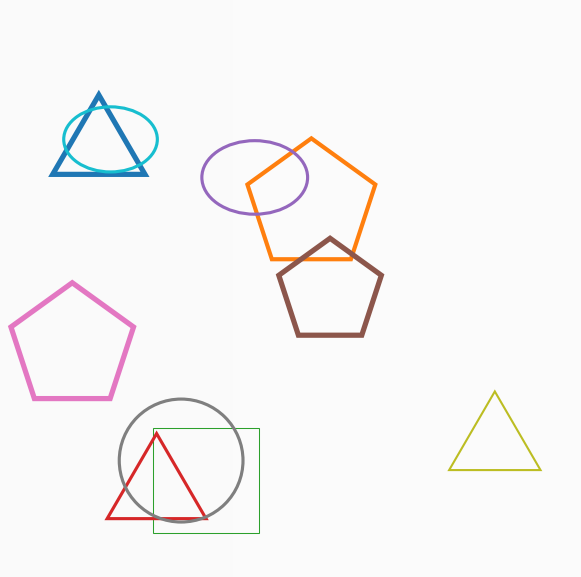[{"shape": "triangle", "thickness": 2.5, "radius": 0.46, "center": [0.17, 0.743]}, {"shape": "pentagon", "thickness": 2, "radius": 0.58, "center": [0.536, 0.644]}, {"shape": "square", "thickness": 0.5, "radius": 0.45, "center": [0.354, 0.167]}, {"shape": "triangle", "thickness": 1.5, "radius": 0.49, "center": [0.269, 0.15]}, {"shape": "oval", "thickness": 1.5, "radius": 0.45, "center": [0.438, 0.692]}, {"shape": "pentagon", "thickness": 2.5, "radius": 0.46, "center": [0.568, 0.494]}, {"shape": "pentagon", "thickness": 2.5, "radius": 0.55, "center": [0.124, 0.399]}, {"shape": "circle", "thickness": 1.5, "radius": 0.53, "center": [0.312, 0.202]}, {"shape": "triangle", "thickness": 1, "radius": 0.45, "center": [0.851, 0.231]}, {"shape": "oval", "thickness": 1.5, "radius": 0.4, "center": [0.19, 0.758]}]